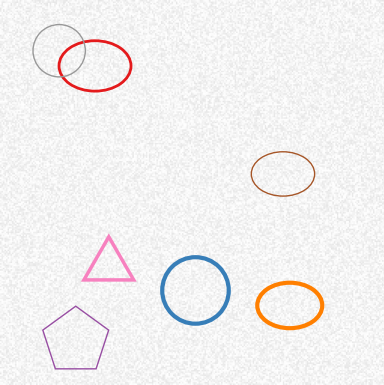[{"shape": "oval", "thickness": 2, "radius": 0.47, "center": [0.247, 0.829]}, {"shape": "circle", "thickness": 3, "radius": 0.43, "center": [0.508, 0.246]}, {"shape": "pentagon", "thickness": 1, "radius": 0.45, "center": [0.197, 0.115]}, {"shape": "oval", "thickness": 3, "radius": 0.42, "center": [0.753, 0.207]}, {"shape": "oval", "thickness": 1, "radius": 0.41, "center": [0.735, 0.548]}, {"shape": "triangle", "thickness": 2.5, "radius": 0.37, "center": [0.283, 0.31]}, {"shape": "circle", "thickness": 1, "radius": 0.34, "center": [0.154, 0.868]}]